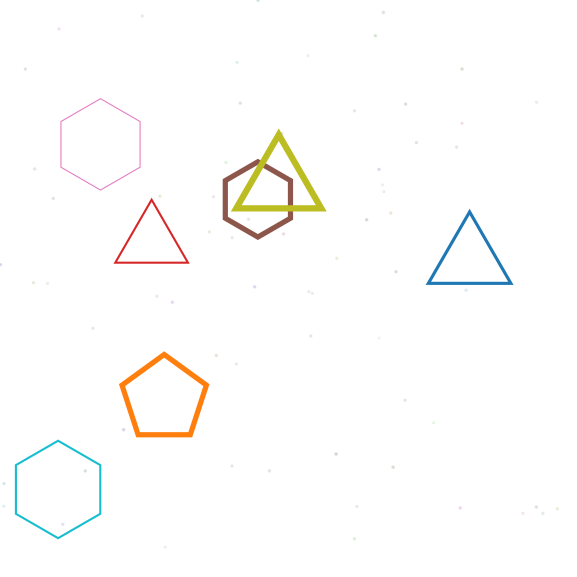[{"shape": "triangle", "thickness": 1.5, "radius": 0.41, "center": [0.813, 0.55]}, {"shape": "pentagon", "thickness": 2.5, "radius": 0.38, "center": [0.284, 0.308]}, {"shape": "triangle", "thickness": 1, "radius": 0.36, "center": [0.263, 0.581]}, {"shape": "hexagon", "thickness": 2.5, "radius": 0.33, "center": [0.447, 0.654]}, {"shape": "hexagon", "thickness": 0.5, "radius": 0.4, "center": [0.174, 0.749]}, {"shape": "triangle", "thickness": 3, "radius": 0.42, "center": [0.483, 0.681]}, {"shape": "hexagon", "thickness": 1, "radius": 0.42, "center": [0.101, 0.152]}]